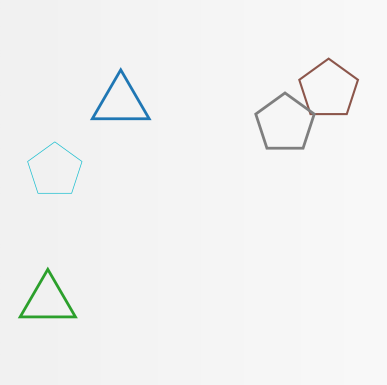[{"shape": "triangle", "thickness": 2, "radius": 0.42, "center": [0.312, 0.734]}, {"shape": "triangle", "thickness": 2, "radius": 0.41, "center": [0.123, 0.218]}, {"shape": "pentagon", "thickness": 1.5, "radius": 0.4, "center": [0.848, 0.768]}, {"shape": "pentagon", "thickness": 2, "radius": 0.4, "center": [0.735, 0.679]}, {"shape": "pentagon", "thickness": 0.5, "radius": 0.37, "center": [0.141, 0.558]}]